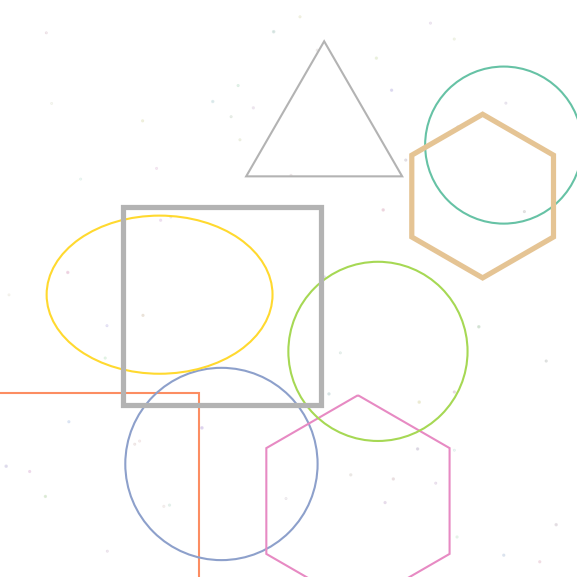[{"shape": "circle", "thickness": 1, "radius": 0.68, "center": [0.872, 0.748]}, {"shape": "square", "thickness": 1, "radius": 0.88, "center": [0.168, 0.142]}, {"shape": "circle", "thickness": 1, "radius": 0.83, "center": [0.383, 0.196]}, {"shape": "hexagon", "thickness": 1, "radius": 0.92, "center": [0.62, 0.132]}, {"shape": "circle", "thickness": 1, "radius": 0.78, "center": [0.654, 0.391]}, {"shape": "oval", "thickness": 1, "radius": 0.98, "center": [0.276, 0.489]}, {"shape": "hexagon", "thickness": 2.5, "radius": 0.71, "center": [0.836, 0.66]}, {"shape": "triangle", "thickness": 1, "radius": 0.78, "center": [0.561, 0.772]}, {"shape": "square", "thickness": 2.5, "radius": 0.86, "center": [0.384, 0.469]}]